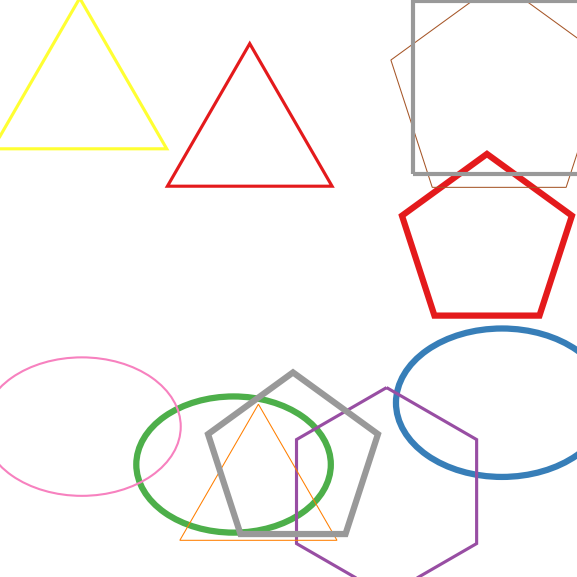[{"shape": "pentagon", "thickness": 3, "radius": 0.77, "center": [0.843, 0.578]}, {"shape": "triangle", "thickness": 1.5, "radius": 0.82, "center": [0.432, 0.759]}, {"shape": "oval", "thickness": 3, "radius": 0.92, "center": [0.869, 0.302]}, {"shape": "oval", "thickness": 3, "radius": 0.84, "center": [0.404, 0.195]}, {"shape": "hexagon", "thickness": 1.5, "radius": 0.9, "center": [0.669, 0.148]}, {"shape": "triangle", "thickness": 0.5, "radius": 0.79, "center": [0.447, 0.142]}, {"shape": "triangle", "thickness": 1.5, "radius": 0.87, "center": [0.138, 0.828]}, {"shape": "pentagon", "thickness": 0.5, "radius": 0.99, "center": [0.864, 0.834]}, {"shape": "oval", "thickness": 1, "radius": 0.86, "center": [0.142, 0.26]}, {"shape": "pentagon", "thickness": 3, "radius": 0.77, "center": [0.507, 0.2]}, {"shape": "square", "thickness": 2, "radius": 0.75, "center": [0.865, 0.848]}]